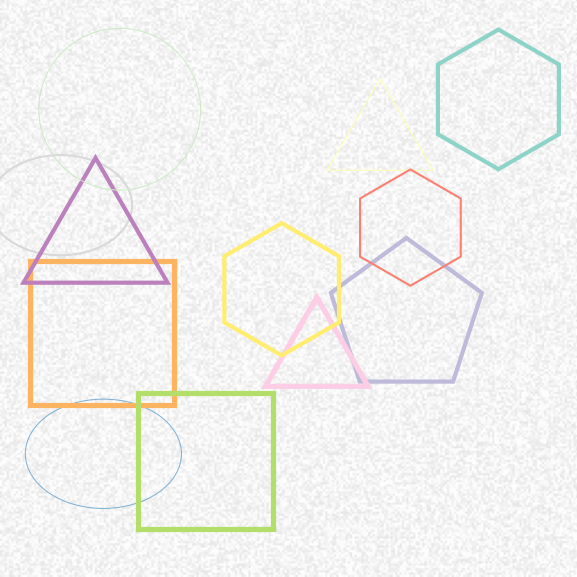[{"shape": "hexagon", "thickness": 2, "radius": 0.6, "center": [0.863, 0.827]}, {"shape": "triangle", "thickness": 0.5, "radius": 0.53, "center": [0.658, 0.757]}, {"shape": "pentagon", "thickness": 2, "radius": 0.69, "center": [0.704, 0.45]}, {"shape": "hexagon", "thickness": 1, "radius": 0.5, "center": [0.711, 0.605]}, {"shape": "oval", "thickness": 0.5, "radius": 0.68, "center": [0.179, 0.213]}, {"shape": "square", "thickness": 2.5, "radius": 0.63, "center": [0.176, 0.423]}, {"shape": "square", "thickness": 2.5, "radius": 0.59, "center": [0.356, 0.201]}, {"shape": "triangle", "thickness": 2.5, "radius": 0.51, "center": [0.548, 0.382]}, {"shape": "oval", "thickness": 1, "radius": 0.62, "center": [0.105, 0.644]}, {"shape": "triangle", "thickness": 2, "radius": 0.72, "center": [0.165, 0.582]}, {"shape": "circle", "thickness": 0.5, "radius": 0.7, "center": [0.207, 0.81]}, {"shape": "hexagon", "thickness": 2, "radius": 0.57, "center": [0.488, 0.498]}]